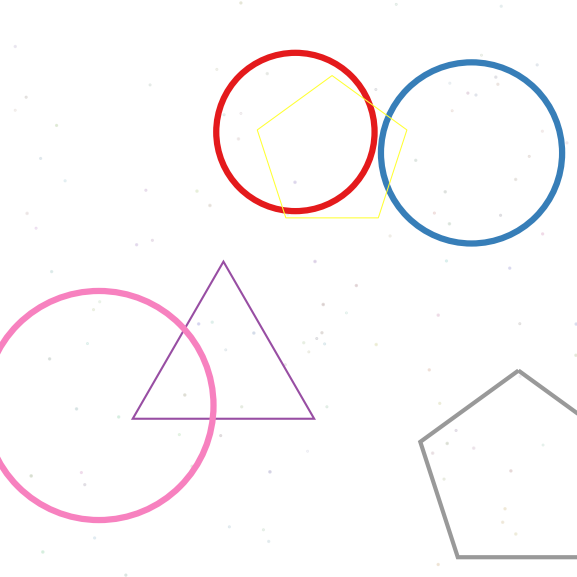[{"shape": "circle", "thickness": 3, "radius": 0.69, "center": [0.512, 0.771]}, {"shape": "circle", "thickness": 3, "radius": 0.78, "center": [0.817, 0.734]}, {"shape": "triangle", "thickness": 1, "radius": 0.91, "center": [0.387, 0.365]}, {"shape": "pentagon", "thickness": 0.5, "radius": 0.68, "center": [0.575, 0.732]}, {"shape": "circle", "thickness": 3, "radius": 0.99, "center": [0.171, 0.297]}, {"shape": "pentagon", "thickness": 2, "radius": 0.89, "center": [0.898, 0.179]}]